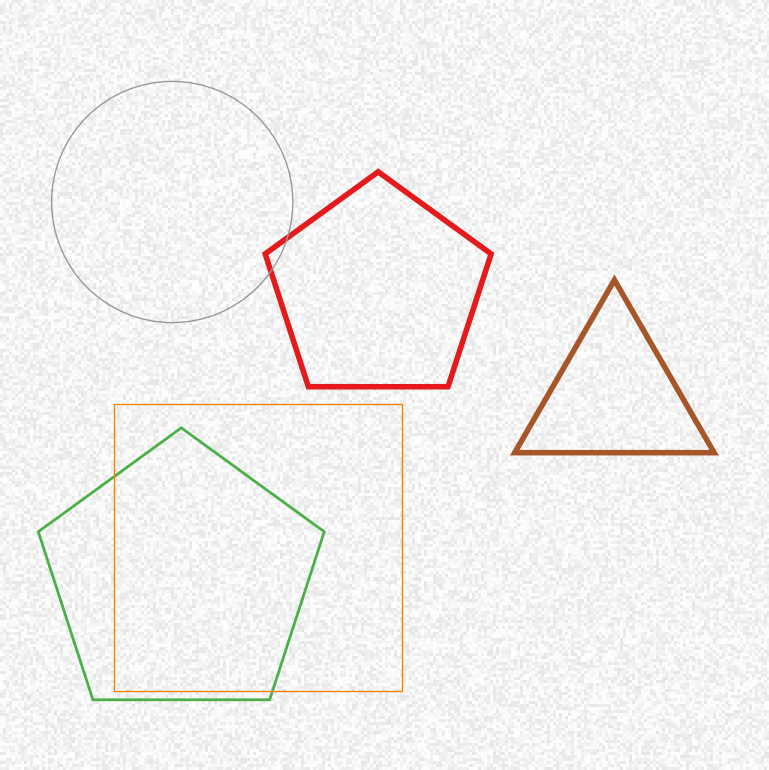[{"shape": "pentagon", "thickness": 2, "radius": 0.77, "center": [0.491, 0.623]}, {"shape": "pentagon", "thickness": 1, "radius": 0.98, "center": [0.235, 0.249]}, {"shape": "square", "thickness": 0.5, "radius": 0.93, "center": [0.335, 0.289]}, {"shape": "triangle", "thickness": 2, "radius": 0.75, "center": [0.798, 0.487]}, {"shape": "circle", "thickness": 0.5, "radius": 0.78, "center": [0.224, 0.738]}]